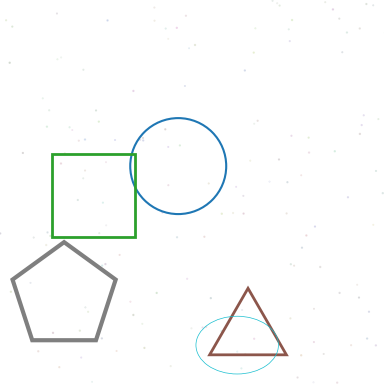[{"shape": "circle", "thickness": 1.5, "radius": 0.62, "center": [0.463, 0.569]}, {"shape": "square", "thickness": 2, "radius": 0.54, "center": [0.242, 0.492]}, {"shape": "triangle", "thickness": 2, "radius": 0.58, "center": [0.644, 0.136]}, {"shape": "pentagon", "thickness": 3, "radius": 0.7, "center": [0.166, 0.23]}, {"shape": "oval", "thickness": 0.5, "radius": 0.54, "center": [0.616, 0.104]}]